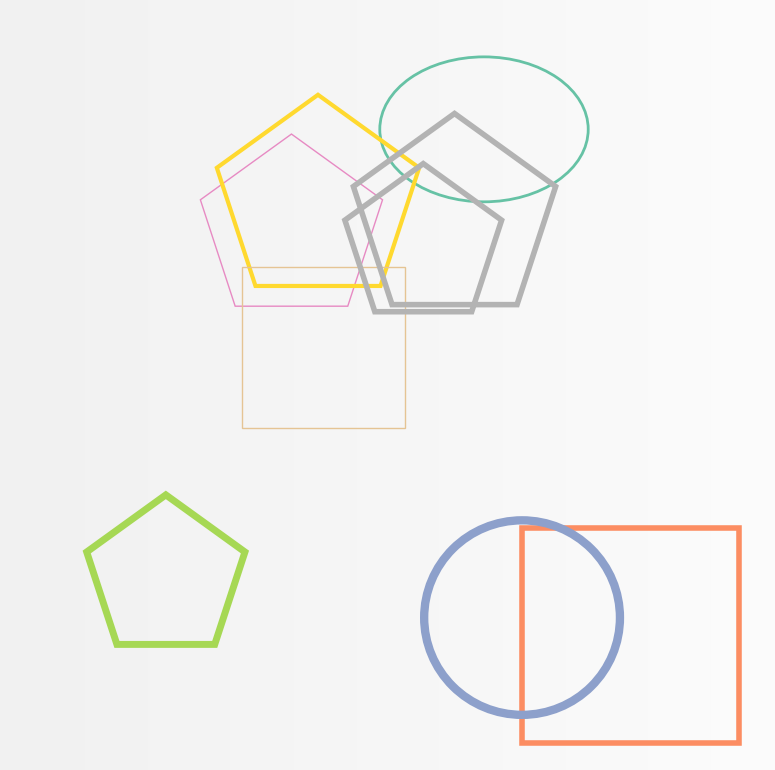[{"shape": "oval", "thickness": 1, "radius": 0.67, "center": [0.625, 0.832]}, {"shape": "square", "thickness": 2, "radius": 0.7, "center": [0.813, 0.175]}, {"shape": "circle", "thickness": 3, "radius": 0.63, "center": [0.674, 0.198]}, {"shape": "pentagon", "thickness": 0.5, "radius": 0.62, "center": [0.376, 0.702]}, {"shape": "pentagon", "thickness": 2.5, "radius": 0.54, "center": [0.214, 0.25]}, {"shape": "pentagon", "thickness": 1.5, "radius": 0.69, "center": [0.41, 0.74]}, {"shape": "square", "thickness": 0.5, "radius": 0.52, "center": [0.417, 0.549]}, {"shape": "pentagon", "thickness": 2, "radius": 0.69, "center": [0.586, 0.715]}, {"shape": "pentagon", "thickness": 2, "radius": 0.53, "center": [0.546, 0.681]}]